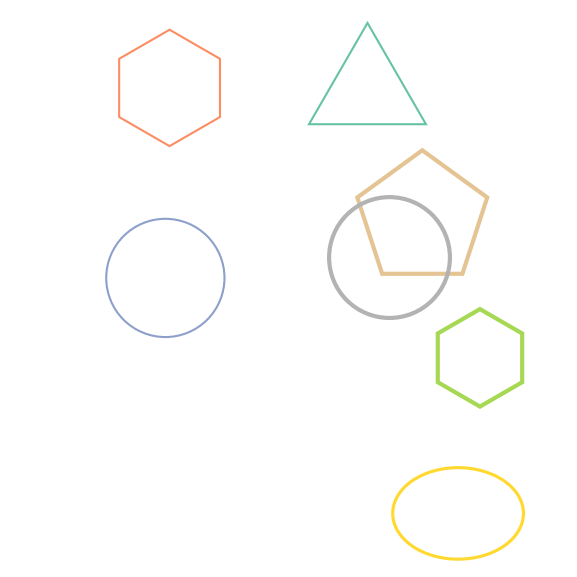[{"shape": "triangle", "thickness": 1, "radius": 0.58, "center": [0.636, 0.842]}, {"shape": "hexagon", "thickness": 1, "radius": 0.5, "center": [0.294, 0.847]}, {"shape": "circle", "thickness": 1, "radius": 0.51, "center": [0.286, 0.518]}, {"shape": "hexagon", "thickness": 2, "radius": 0.42, "center": [0.831, 0.379]}, {"shape": "oval", "thickness": 1.5, "radius": 0.57, "center": [0.793, 0.11]}, {"shape": "pentagon", "thickness": 2, "radius": 0.59, "center": [0.731, 0.621]}, {"shape": "circle", "thickness": 2, "radius": 0.52, "center": [0.674, 0.553]}]